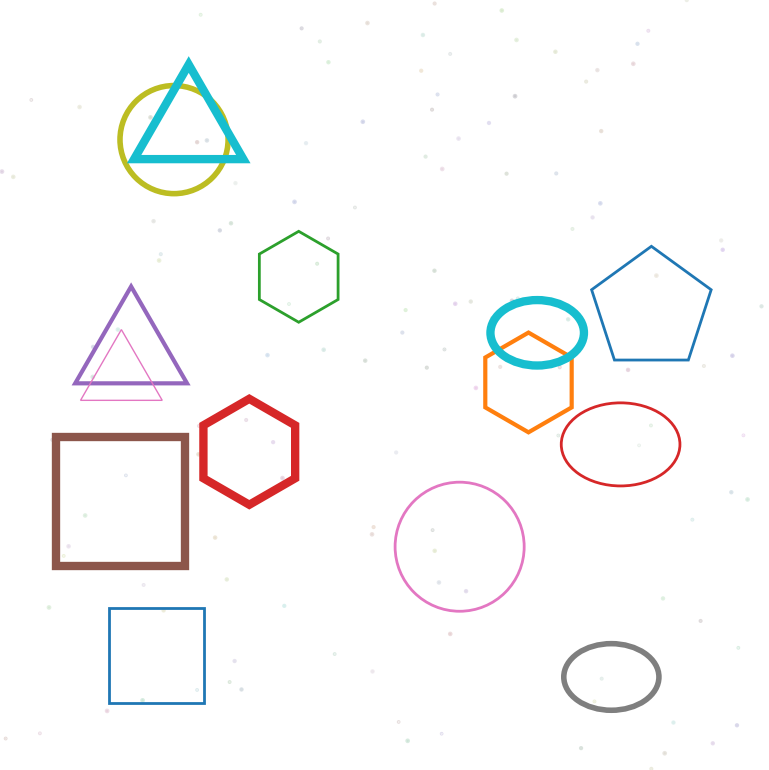[{"shape": "pentagon", "thickness": 1, "radius": 0.41, "center": [0.846, 0.598]}, {"shape": "square", "thickness": 1, "radius": 0.31, "center": [0.203, 0.149]}, {"shape": "hexagon", "thickness": 1.5, "radius": 0.32, "center": [0.686, 0.503]}, {"shape": "hexagon", "thickness": 1, "radius": 0.3, "center": [0.388, 0.641]}, {"shape": "hexagon", "thickness": 3, "radius": 0.34, "center": [0.324, 0.413]}, {"shape": "oval", "thickness": 1, "radius": 0.39, "center": [0.806, 0.423]}, {"shape": "triangle", "thickness": 1.5, "radius": 0.42, "center": [0.17, 0.544]}, {"shape": "square", "thickness": 3, "radius": 0.42, "center": [0.157, 0.349]}, {"shape": "circle", "thickness": 1, "radius": 0.42, "center": [0.597, 0.29]}, {"shape": "triangle", "thickness": 0.5, "radius": 0.31, "center": [0.158, 0.511]}, {"shape": "oval", "thickness": 2, "radius": 0.31, "center": [0.794, 0.121]}, {"shape": "circle", "thickness": 2, "radius": 0.35, "center": [0.226, 0.819]}, {"shape": "triangle", "thickness": 3, "radius": 0.41, "center": [0.245, 0.834]}, {"shape": "oval", "thickness": 3, "radius": 0.3, "center": [0.698, 0.568]}]